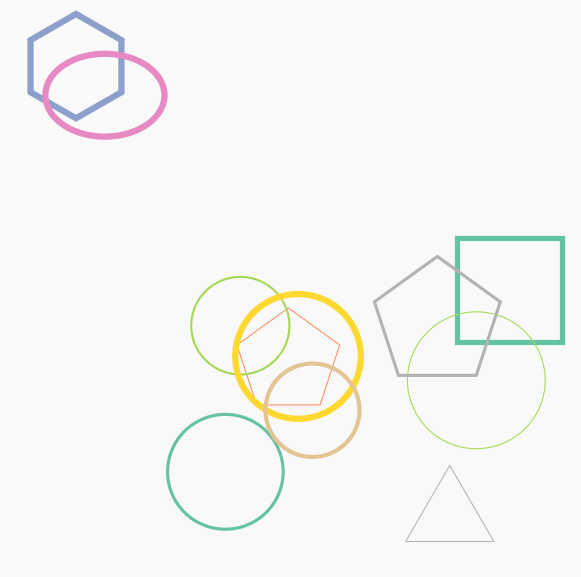[{"shape": "square", "thickness": 2.5, "radius": 0.45, "center": [0.877, 0.497]}, {"shape": "circle", "thickness": 1.5, "radius": 0.5, "center": [0.388, 0.182]}, {"shape": "pentagon", "thickness": 0.5, "radius": 0.46, "center": [0.496, 0.373]}, {"shape": "hexagon", "thickness": 3, "radius": 0.45, "center": [0.131, 0.885]}, {"shape": "oval", "thickness": 3, "radius": 0.51, "center": [0.18, 0.834]}, {"shape": "circle", "thickness": 0.5, "radius": 0.59, "center": [0.82, 0.341]}, {"shape": "circle", "thickness": 1, "radius": 0.42, "center": [0.413, 0.435]}, {"shape": "circle", "thickness": 3, "radius": 0.54, "center": [0.513, 0.382]}, {"shape": "circle", "thickness": 2, "radius": 0.4, "center": [0.538, 0.289]}, {"shape": "triangle", "thickness": 0.5, "radius": 0.44, "center": [0.774, 0.105]}, {"shape": "pentagon", "thickness": 1.5, "radius": 0.57, "center": [0.752, 0.441]}]